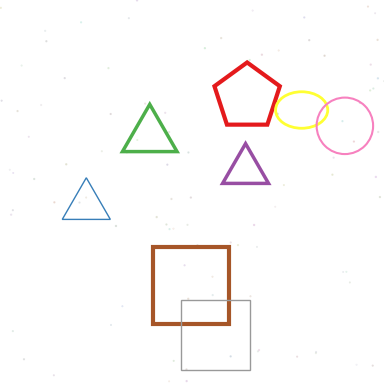[{"shape": "pentagon", "thickness": 3, "radius": 0.45, "center": [0.642, 0.748]}, {"shape": "triangle", "thickness": 1, "radius": 0.36, "center": [0.224, 0.466]}, {"shape": "triangle", "thickness": 2.5, "radius": 0.41, "center": [0.389, 0.647]}, {"shape": "triangle", "thickness": 2.5, "radius": 0.34, "center": [0.638, 0.558]}, {"shape": "oval", "thickness": 2, "radius": 0.34, "center": [0.784, 0.714]}, {"shape": "square", "thickness": 3, "radius": 0.49, "center": [0.497, 0.258]}, {"shape": "circle", "thickness": 1.5, "radius": 0.37, "center": [0.896, 0.673]}, {"shape": "square", "thickness": 1, "radius": 0.45, "center": [0.56, 0.13]}]